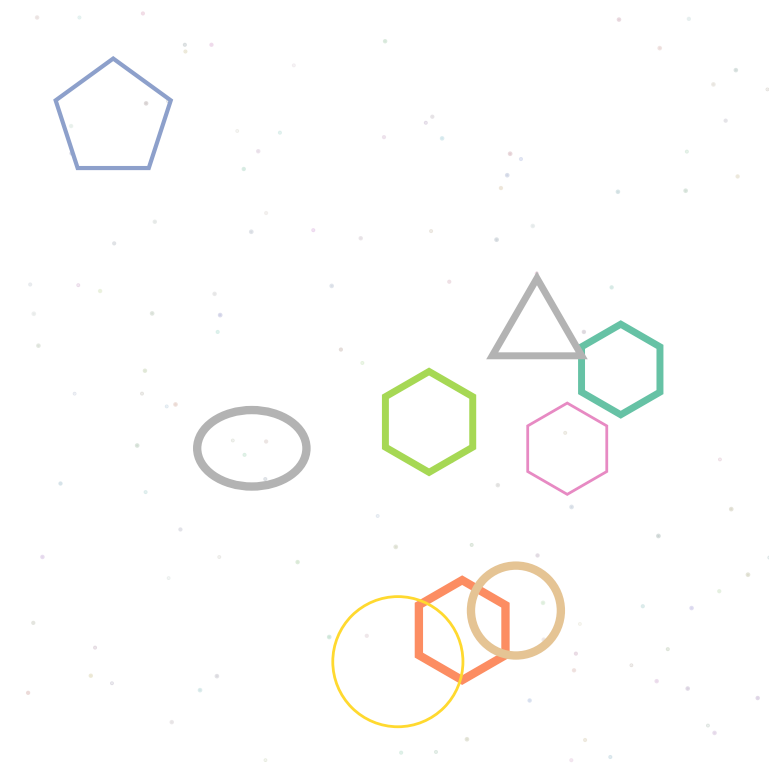[{"shape": "hexagon", "thickness": 2.5, "radius": 0.29, "center": [0.806, 0.52]}, {"shape": "hexagon", "thickness": 3, "radius": 0.32, "center": [0.6, 0.182]}, {"shape": "pentagon", "thickness": 1.5, "radius": 0.39, "center": [0.147, 0.845]}, {"shape": "hexagon", "thickness": 1, "radius": 0.3, "center": [0.737, 0.417]}, {"shape": "hexagon", "thickness": 2.5, "radius": 0.33, "center": [0.557, 0.452]}, {"shape": "circle", "thickness": 1, "radius": 0.42, "center": [0.517, 0.141]}, {"shape": "circle", "thickness": 3, "radius": 0.29, "center": [0.67, 0.207]}, {"shape": "triangle", "thickness": 2.5, "radius": 0.34, "center": [0.697, 0.571]}, {"shape": "oval", "thickness": 3, "radius": 0.35, "center": [0.327, 0.418]}]